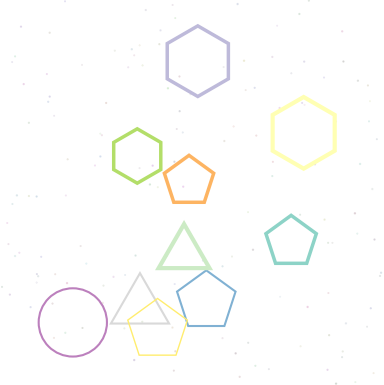[{"shape": "pentagon", "thickness": 2.5, "radius": 0.34, "center": [0.756, 0.372]}, {"shape": "hexagon", "thickness": 3, "radius": 0.47, "center": [0.789, 0.655]}, {"shape": "hexagon", "thickness": 2.5, "radius": 0.46, "center": [0.514, 0.841]}, {"shape": "pentagon", "thickness": 1.5, "radius": 0.4, "center": [0.536, 0.218]}, {"shape": "pentagon", "thickness": 2.5, "radius": 0.34, "center": [0.491, 0.529]}, {"shape": "hexagon", "thickness": 2.5, "radius": 0.35, "center": [0.356, 0.595]}, {"shape": "triangle", "thickness": 1.5, "radius": 0.44, "center": [0.364, 0.203]}, {"shape": "circle", "thickness": 1.5, "radius": 0.44, "center": [0.189, 0.163]}, {"shape": "triangle", "thickness": 3, "radius": 0.38, "center": [0.478, 0.342]}, {"shape": "pentagon", "thickness": 1, "radius": 0.41, "center": [0.409, 0.143]}]